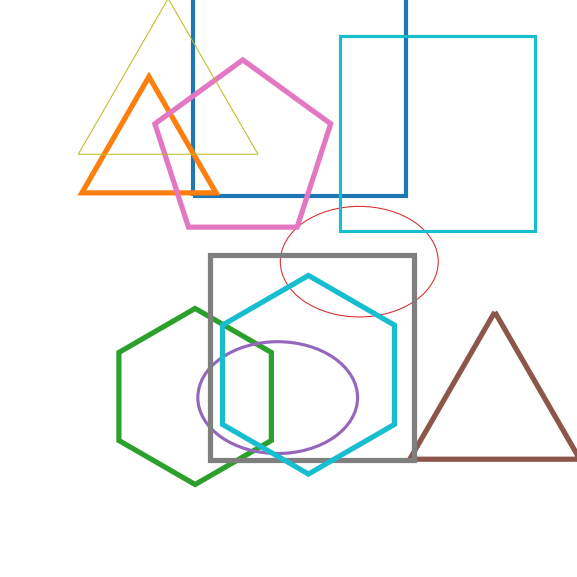[{"shape": "square", "thickness": 2, "radius": 0.92, "center": [0.518, 0.844]}, {"shape": "triangle", "thickness": 2.5, "radius": 0.67, "center": [0.258, 0.732]}, {"shape": "hexagon", "thickness": 2.5, "radius": 0.76, "center": [0.338, 0.313]}, {"shape": "oval", "thickness": 0.5, "radius": 0.68, "center": [0.622, 0.546]}, {"shape": "oval", "thickness": 1.5, "radius": 0.69, "center": [0.481, 0.311]}, {"shape": "triangle", "thickness": 2.5, "radius": 0.85, "center": [0.857, 0.289]}, {"shape": "pentagon", "thickness": 2.5, "radius": 0.8, "center": [0.42, 0.735]}, {"shape": "square", "thickness": 2.5, "radius": 0.89, "center": [0.54, 0.38]}, {"shape": "triangle", "thickness": 0.5, "radius": 0.9, "center": [0.291, 0.822]}, {"shape": "hexagon", "thickness": 2.5, "radius": 0.86, "center": [0.534, 0.35]}, {"shape": "square", "thickness": 1.5, "radius": 0.84, "center": [0.758, 0.769]}]